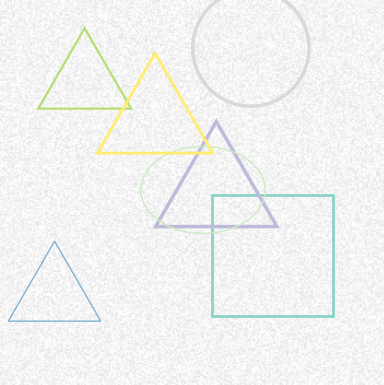[{"shape": "square", "thickness": 2, "radius": 0.79, "center": [0.709, 0.336]}, {"shape": "triangle", "thickness": 2.5, "radius": 0.91, "center": [0.562, 0.502]}, {"shape": "triangle", "thickness": 1, "radius": 0.69, "center": [0.142, 0.235]}, {"shape": "triangle", "thickness": 1.5, "radius": 0.7, "center": [0.22, 0.787]}, {"shape": "circle", "thickness": 2.5, "radius": 0.76, "center": [0.652, 0.875]}, {"shape": "oval", "thickness": 1, "radius": 0.81, "center": [0.527, 0.507]}, {"shape": "triangle", "thickness": 2, "radius": 0.86, "center": [0.403, 0.689]}]